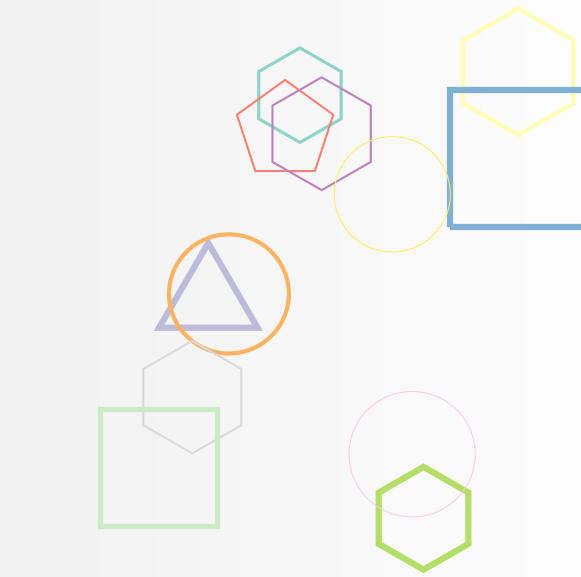[{"shape": "hexagon", "thickness": 1.5, "radius": 0.41, "center": [0.516, 0.834]}, {"shape": "hexagon", "thickness": 2, "radius": 0.55, "center": [0.892, 0.875]}, {"shape": "triangle", "thickness": 3, "radius": 0.49, "center": [0.358, 0.481]}, {"shape": "pentagon", "thickness": 1, "radius": 0.44, "center": [0.49, 0.774]}, {"shape": "square", "thickness": 3, "radius": 0.59, "center": [0.893, 0.725]}, {"shape": "circle", "thickness": 2, "radius": 0.52, "center": [0.394, 0.49]}, {"shape": "hexagon", "thickness": 3, "radius": 0.44, "center": [0.729, 0.102]}, {"shape": "circle", "thickness": 0.5, "radius": 0.54, "center": [0.709, 0.213]}, {"shape": "hexagon", "thickness": 1, "radius": 0.49, "center": [0.331, 0.311]}, {"shape": "hexagon", "thickness": 1, "radius": 0.49, "center": [0.553, 0.768]}, {"shape": "square", "thickness": 2.5, "radius": 0.51, "center": [0.273, 0.19]}, {"shape": "circle", "thickness": 0.5, "radius": 0.5, "center": [0.675, 0.663]}]